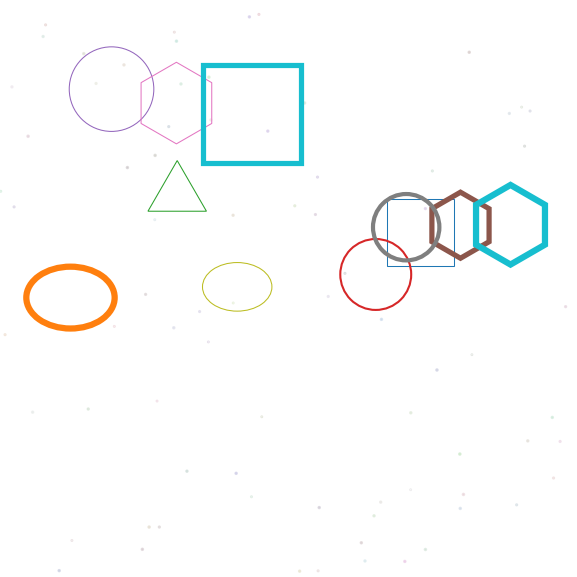[{"shape": "square", "thickness": 0.5, "radius": 0.29, "center": [0.728, 0.596]}, {"shape": "oval", "thickness": 3, "radius": 0.38, "center": [0.122, 0.484]}, {"shape": "triangle", "thickness": 0.5, "radius": 0.29, "center": [0.307, 0.663]}, {"shape": "circle", "thickness": 1, "radius": 0.31, "center": [0.651, 0.524]}, {"shape": "circle", "thickness": 0.5, "radius": 0.37, "center": [0.193, 0.845]}, {"shape": "hexagon", "thickness": 2.5, "radius": 0.29, "center": [0.797, 0.609]}, {"shape": "hexagon", "thickness": 0.5, "radius": 0.35, "center": [0.305, 0.821]}, {"shape": "circle", "thickness": 2, "radius": 0.29, "center": [0.703, 0.606]}, {"shape": "oval", "thickness": 0.5, "radius": 0.3, "center": [0.411, 0.502]}, {"shape": "square", "thickness": 2.5, "radius": 0.42, "center": [0.436, 0.802]}, {"shape": "hexagon", "thickness": 3, "radius": 0.34, "center": [0.884, 0.61]}]